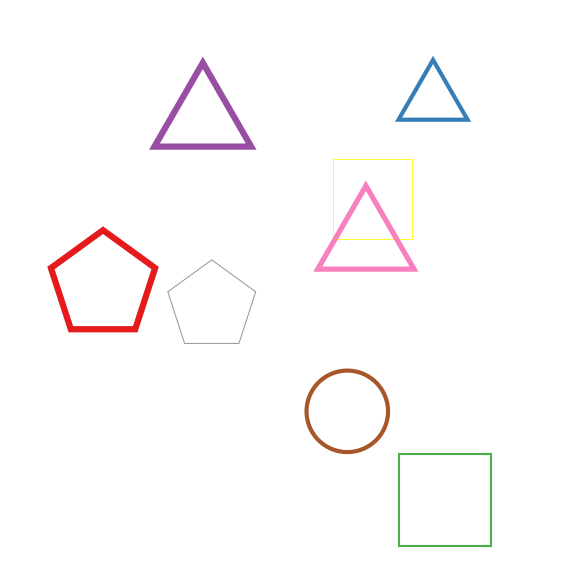[{"shape": "pentagon", "thickness": 3, "radius": 0.47, "center": [0.178, 0.506]}, {"shape": "triangle", "thickness": 2, "radius": 0.35, "center": [0.75, 0.826]}, {"shape": "square", "thickness": 1, "radius": 0.4, "center": [0.77, 0.133]}, {"shape": "triangle", "thickness": 3, "radius": 0.48, "center": [0.351, 0.794]}, {"shape": "square", "thickness": 0.5, "radius": 0.34, "center": [0.645, 0.655]}, {"shape": "circle", "thickness": 2, "radius": 0.35, "center": [0.601, 0.287]}, {"shape": "triangle", "thickness": 2.5, "radius": 0.48, "center": [0.634, 0.581]}, {"shape": "pentagon", "thickness": 0.5, "radius": 0.4, "center": [0.367, 0.469]}]